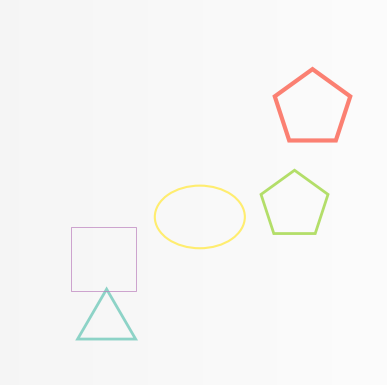[{"shape": "triangle", "thickness": 2, "radius": 0.43, "center": [0.275, 0.163]}, {"shape": "pentagon", "thickness": 3, "radius": 0.51, "center": [0.806, 0.718]}, {"shape": "pentagon", "thickness": 2, "radius": 0.45, "center": [0.76, 0.467]}, {"shape": "square", "thickness": 0.5, "radius": 0.42, "center": [0.267, 0.327]}, {"shape": "oval", "thickness": 1.5, "radius": 0.58, "center": [0.516, 0.437]}]